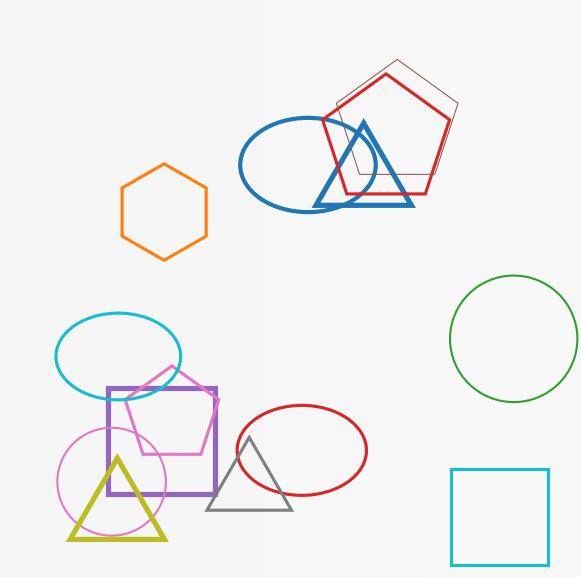[{"shape": "oval", "thickness": 2, "radius": 0.58, "center": [0.53, 0.713]}, {"shape": "triangle", "thickness": 2.5, "radius": 0.47, "center": [0.626, 0.691]}, {"shape": "hexagon", "thickness": 1.5, "radius": 0.42, "center": [0.282, 0.632]}, {"shape": "circle", "thickness": 1, "radius": 0.55, "center": [0.884, 0.412]}, {"shape": "oval", "thickness": 1.5, "radius": 0.56, "center": [0.519, 0.219]}, {"shape": "pentagon", "thickness": 1.5, "radius": 0.57, "center": [0.664, 0.756]}, {"shape": "square", "thickness": 2.5, "radius": 0.46, "center": [0.277, 0.235]}, {"shape": "pentagon", "thickness": 0.5, "radius": 0.55, "center": [0.683, 0.786]}, {"shape": "pentagon", "thickness": 1.5, "radius": 0.42, "center": [0.296, 0.281]}, {"shape": "circle", "thickness": 1, "radius": 0.47, "center": [0.192, 0.165]}, {"shape": "triangle", "thickness": 1.5, "radius": 0.42, "center": [0.429, 0.158]}, {"shape": "triangle", "thickness": 2.5, "radius": 0.47, "center": [0.202, 0.112]}, {"shape": "oval", "thickness": 1.5, "radius": 0.54, "center": [0.204, 0.382]}, {"shape": "square", "thickness": 1.5, "radius": 0.42, "center": [0.859, 0.104]}]